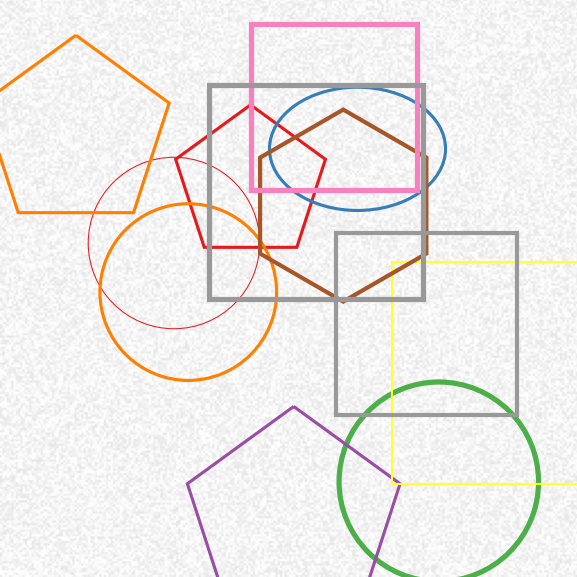[{"shape": "circle", "thickness": 0.5, "radius": 0.74, "center": [0.301, 0.578]}, {"shape": "pentagon", "thickness": 1.5, "radius": 0.68, "center": [0.434, 0.681]}, {"shape": "oval", "thickness": 1.5, "radius": 0.76, "center": [0.619, 0.741]}, {"shape": "circle", "thickness": 2.5, "radius": 0.86, "center": [0.76, 0.165]}, {"shape": "pentagon", "thickness": 1.5, "radius": 0.97, "center": [0.509, 0.102]}, {"shape": "circle", "thickness": 1.5, "radius": 0.76, "center": [0.326, 0.493]}, {"shape": "pentagon", "thickness": 1.5, "radius": 0.85, "center": [0.131, 0.768]}, {"shape": "square", "thickness": 1, "radius": 0.96, "center": [0.871, 0.353]}, {"shape": "hexagon", "thickness": 2, "radius": 0.83, "center": [0.594, 0.643]}, {"shape": "square", "thickness": 2.5, "radius": 0.72, "center": [0.579, 0.814]}, {"shape": "square", "thickness": 2, "radius": 0.78, "center": [0.738, 0.438]}, {"shape": "square", "thickness": 2.5, "radius": 0.92, "center": [0.547, 0.666]}]